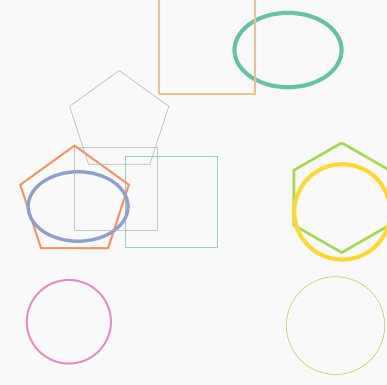[{"shape": "square", "thickness": 0.5, "radius": 0.59, "center": [0.441, 0.477]}, {"shape": "oval", "thickness": 3, "radius": 0.69, "center": [0.743, 0.87]}, {"shape": "pentagon", "thickness": 1.5, "radius": 0.74, "center": [0.192, 0.475]}, {"shape": "oval", "thickness": 2.5, "radius": 0.64, "center": [0.202, 0.464]}, {"shape": "circle", "thickness": 1.5, "radius": 0.54, "center": [0.178, 0.164]}, {"shape": "hexagon", "thickness": 2, "radius": 0.71, "center": [0.882, 0.486]}, {"shape": "circle", "thickness": 0.5, "radius": 0.63, "center": [0.866, 0.154]}, {"shape": "circle", "thickness": 3, "radius": 0.62, "center": [0.883, 0.45]}, {"shape": "square", "thickness": 1.5, "radius": 0.62, "center": [0.535, 0.881]}, {"shape": "pentagon", "thickness": 0.5, "radius": 0.67, "center": [0.308, 0.682]}, {"shape": "square", "thickness": 0.5, "radius": 0.54, "center": [0.298, 0.51]}]